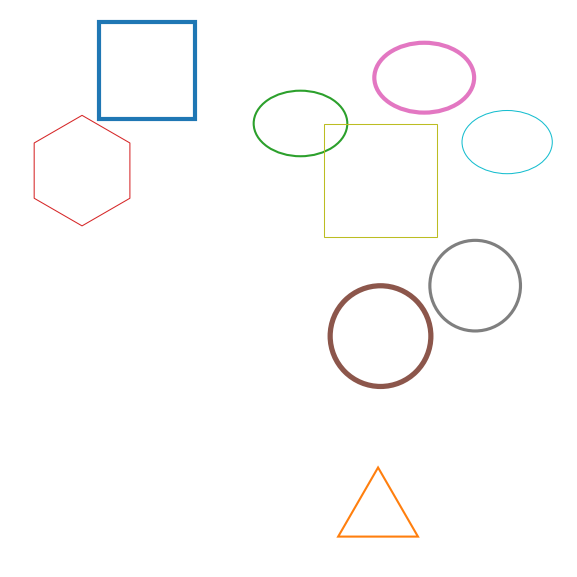[{"shape": "square", "thickness": 2, "radius": 0.42, "center": [0.255, 0.877]}, {"shape": "triangle", "thickness": 1, "radius": 0.4, "center": [0.655, 0.11]}, {"shape": "oval", "thickness": 1, "radius": 0.41, "center": [0.52, 0.785]}, {"shape": "hexagon", "thickness": 0.5, "radius": 0.48, "center": [0.142, 0.704]}, {"shape": "circle", "thickness": 2.5, "radius": 0.44, "center": [0.659, 0.417]}, {"shape": "oval", "thickness": 2, "radius": 0.43, "center": [0.735, 0.865]}, {"shape": "circle", "thickness": 1.5, "radius": 0.39, "center": [0.823, 0.504]}, {"shape": "square", "thickness": 0.5, "radius": 0.49, "center": [0.659, 0.687]}, {"shape": "oval", "thickness": 0.5, "radius": 0.39, "center": [0.878, 0.753]}]